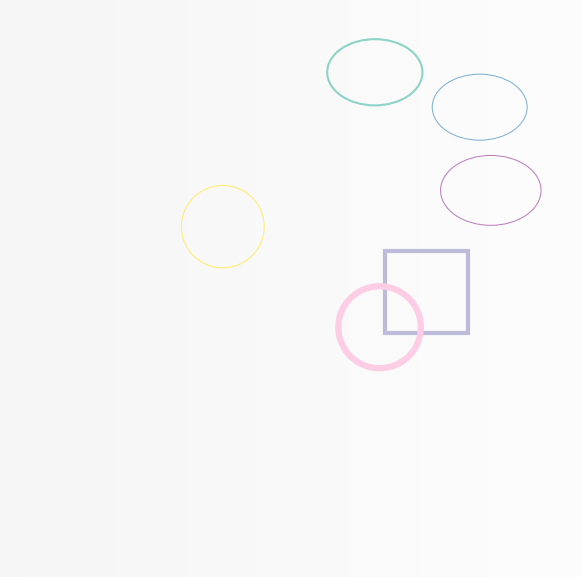[{"shape": "oval", "thickness": 1, "radius": 0.41, "center": [0.645, 0.874]}, {"shape": "square", "thickness": 2, "radius": 0.36, "center": [0.734, 0.494]}, {"shape": "oval", "thickness": 0.5, "radius": 0.41, "center": [0.825, 0.814]}, {"shape": "circle", "thickness": 3, "radius": 0.35, "center": [0.653, 0.432]}, {"shape": "oval", "thickness": 0.5, "radius": 0.43, "center": [0.844, 0.669]}, {"shape": "circle", "thickness": 0.5, "radius": 0.36, "center": [0.383, 0.607]}]